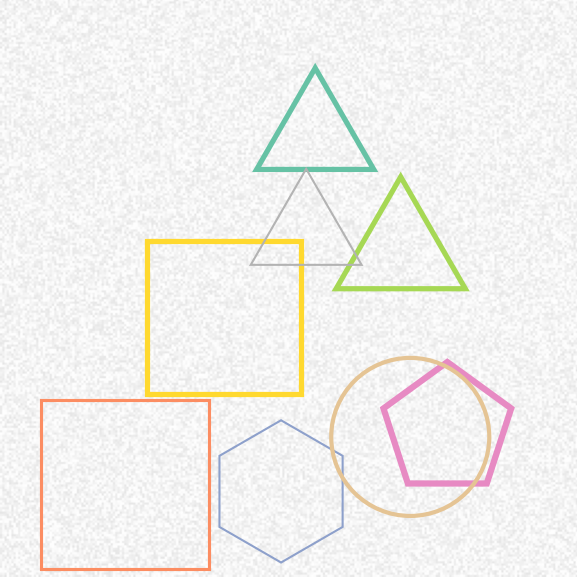[{"shape": "triangle", "thickness": 2.5, "radius": 0.59, "center": [0.546, 0.764]}, {"shape": "square", "thickness": 1.5, "radius": 0.73, "center": [0.217, 0.16]}, {"shape": "hexagon", "thickness": 1, "radius": 0.62, "center": [0.487, 0.148]}, {"shape": "pentagon", "thickness": 3, "radius": 0.58, "center": [0.775, 0.256]}, {"shape": "triangle", "thickness": 2.5, "radius": 0.65, "center": [0.694, 0.564]}, {"shape": "square", "thickness": 2.5, "radius": 0.66, "center": [0.388, 0.45]}, {"shape": "circle", "thickness": 2, "radius": 0.68, "center": [0.71, 0.243]}, {"shape": "triangle", "thickness": 1, "radius": 0.55, "center": [0.53, 0.596]}]